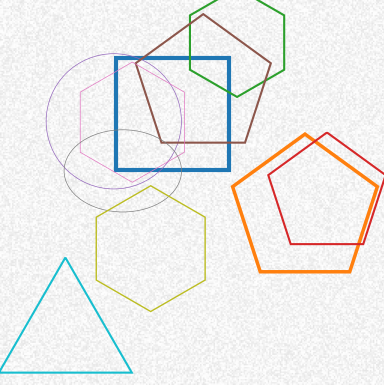[{"shape": "square", "thickness": 3, "radius": 0.73, "center": [0.448, 0.704]}, {"shape": "pentagon", "thickness": 2.5, "radius": 0.99, "center": [0.792, 0.454]}, {"shape": "hexagon", "thickness": 1.5, "radius": 0.71, "center": [0.616, 0.889]}, {"shape": "pentagon", "thickness": 1.5, "radius": 0.8, "center": [0.849, 0.496]}, {"shape": "circle", "thickness": 0.5, "radius": 0.88, "center": [0.296, 0.685]}, {"shape": "pentagon", "thickness": 1.5, "radius": 0.92, "center": [0.528, 0.779]}, {"shape": "hexagon", "thickness": 0.5, "radius": 0.78, "center": [0.344, 0.683]}, {"shape": "oval", "thickness": 0.5, "radius": 0.76, "center": [0.319, 0.556]}, {"shape": "hexagon", "thickness": 1, "radius": 0.82, "center": [0.391, 0.354]}, {"shape": "triangle", "thickness": 1.5, "radius": 1.0, "center": [0.17, 0.132]}]